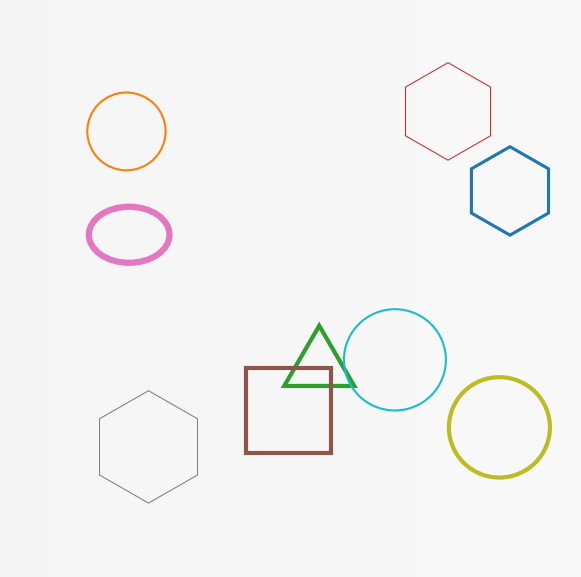[{"shape": "hexagon", "thickness": 1.5, "radius": 0.38, "center": [0.877, 0.669]}, {"shape": "circle", "thickness": 1, "radius": 0.34, "center": [0.218, 0.772]}, {"shape": "triangle", "thickness": 2, "radius": 0.35, "center": [0.549, 0.366]}, {"shape": "hexagon", "thickness": 0.5, "radius": 0.42, "center": [0.771, 0.806]}, {"shape": "square", "thickness": 2, "radius": 0.37, "center": [0.496, 0.289]}, {"shape": "oval", "thickness": 3, "radius": 0.35, "center": [0.222, 0.593]}, {"shape": "hexagon", "thickness": 0.5, "radius": 0.49, "center": [0.256, 0.225]}, {"shape": "circle", "thickness": 2, "radius": 0.43, "center": [0.859, 0.259]}, {"shape": "circle", "thickness": 1, "radius": 0.44, "center": [0.679, 0.376]}]